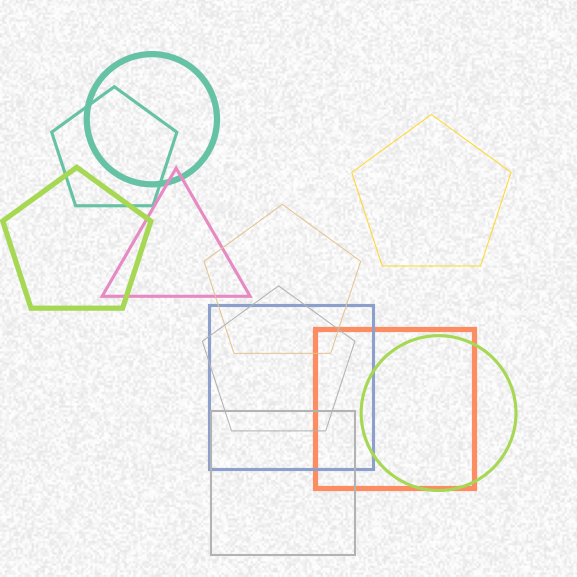[{"shape": "circle", "thickness": 3, "radius": 0.56, "center": [0.263, 0.793]}, {"shape": "pentagon", "thickness": 1.5, "radius": 0.57, "center": [0.198, 0.735]}, {"shape": "square", "thickness": 2.5, "radius": 0.69, "center": [0.683, 0.292]}, {"shape": "square", "thickness": 1.5, "radius": 0.71, "center": [0.504, 0.33]}, {"shape": "triangle", "thickness": 1.5, "radius": 0.74, "center": [0.305, 0.56]}, {"shape": "circle", "thickness": 1.5, "radius": 0.67, "center": [0.759, 0.284]}, {"shape": "pentagon", "thickness": 2.5, "radius": 0.67, "center": [0.133, 0.575]}, {"shape": "pentagon", "thickness": 0.5, "radius": 0.73, "center": [0.747, 0.656]}, {"shape": "pentagon", "thickness": 0.5, "radius": 0.71, "center": [0.489, 0.503]}, {"shape": "square", "thickness": 1, "radius": 0.62, "center": [0.489, 0.163]}, {"shape": "pentagon", "thickness": 0.5, "radius": 0.69, "center": [0.482, 0.365]}]